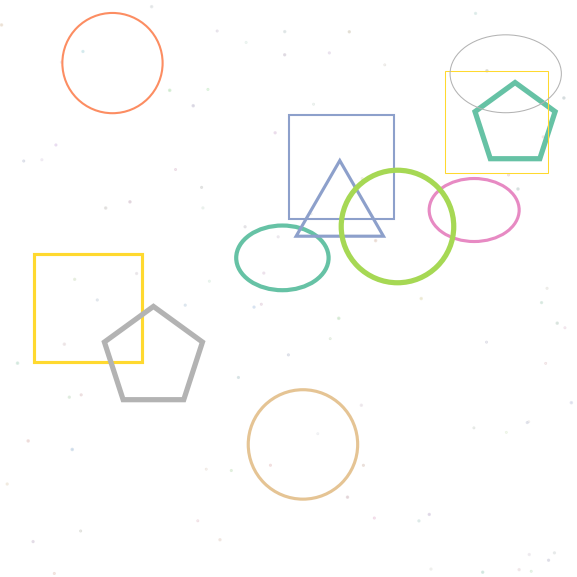[{"shape": "pentagon", "thickness": 2.5, "radius": 0.36, "center": [0.892, 0.783]}, {"shape": "oval", "thickness": 2, "radius": 0.4, "center": [0.489, 0.553]}, {"shape": "circle", "thickness": 1, "radius": 0.43, "center": [0.195, 0.89]}, {"shape": "square", "thickness": 1, "radius": 0.45, "center": [0.591, 0.709]}, {"shape": "triangle", "thickness": 1.5, "radius": 0.44, "center": [0.588, 0.634]}, {"shape": "oval", "thickness": 1.5, "radius": 0.39, "center": [0.821, 0.635]}, {"shape": "circle", "thickness": 2.5, "radius": 0.49, "center": [0.688, 0.607]}, {"shape": "square", "thickness": 0.5, "radius": 0.44, "center": [0.859, 0.788]}, {"shape": "square", "thickness": 1.5, "radius": 0.47, "center": [0.152, 0.466]}, {"shape": "circle", "thickness": 1.5, "radius": 0.47, "center": [0.525, 0.23]}, {"shape": "oval", "thickness": 0.5, "radius": 0.48, "center": [0.876, 0.871]}, {"shape": "pentagon", "thickness": 2.5, "radius": 0.45, "center": [0.266, 0.379]}]